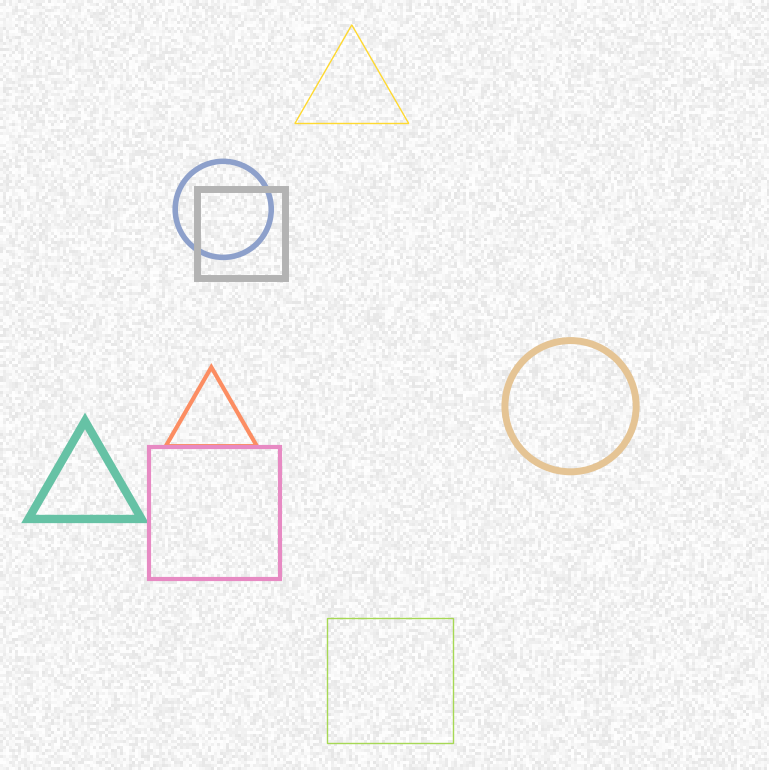[{"shape": "triangle", "thickness": 3, "radius": 0.42, "center": [0.11, 0.368]}, {"shape": "triangle", "thickness": 1.5, "radius": 0.34, "center": [0.274, 0.455]}, {"shape": "circle", "thickness": 2, "radius": 0.31, "center": [0.29, 0.728]}, {"shape": "square", "thickness": 1.5, "radius": 0.43, "center": [0.278, 0.334]}, {"shape": "square", "thickness": 0.5, "radius": 0.41, "center": [0.506, 0.116]}, {"shape": "triangle", "thickness": 0.5, "radius": 0.43, "center": [0.457, 0.882]}, {"shape": "circle", "thickness": 2.5, "radius": 0.43, "center": [0.741, 0.472]}, {"shape": "square", "thickness": 2.5, "radius": 0.29, "center": [0.313, 0.697]}]